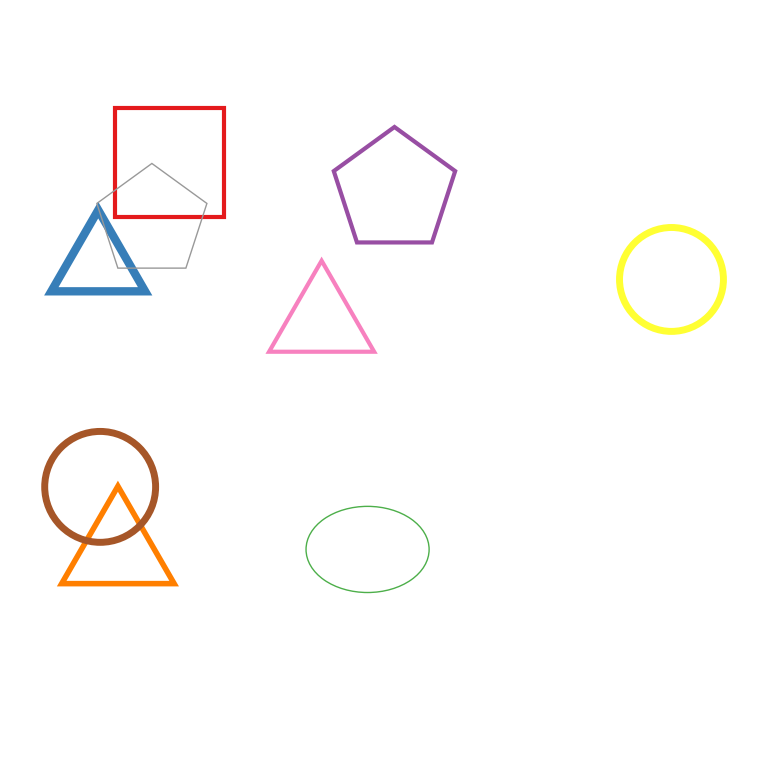[{"shape": "square", "thickness": 1.5, "radius": 0.35, "center": [0.22, 0.789]}, {"shape": "triangle", "thickness": 3, "radius": 0.35, "center": [0.128, 0.657]}, {"shape": "oval", "thickness": 0.5, "radius": 0.4, "center": [0.477, 0.286]}, {"shape": "pentagon", "thickness": 1.5, "radius": 0.41, "center": [0.512, 0.752]}, {"shape": "triangle", "thickness": 2, "radius": 0.42, "center": [0.153, 0.284]}, {"shape": "circle", "thickness": 2.5, "radius": 0.34, "center": [0.872, 0.637]}, {"shape": "circle", "thickness": 2.5, "radius": 0.36, "center": [0.13, 0.368]}, {"shape": "triangle", "thickness": 1.5, "radius": 0.39, "center": [0.418, 0.583]}, {"shape": "pentagon", "thickness": 0.5, "radius": 0.38, "center": [0.197, 0.713]}]